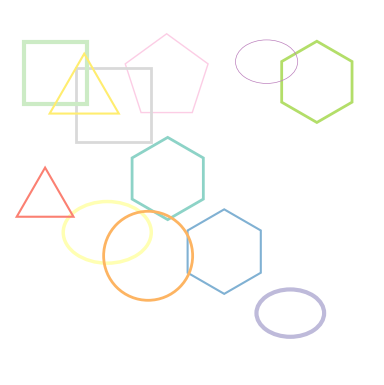[{"shape": "hexagon", "thickness": 2, "radius": 0.53, "center": [0.436, 0.536]}, {"shape": "oval", "thickness": 2.5, "radius": 0.57, "center": [0.279, 0.396]}, {"shape": "oval", "thickness": 3, "radius": 0.44, "center": [0.754, 0.187]}, {"shape": "triangle", "thickness": 1.5, "radius": 0.43, "center": [0.117, 0.48]}, {"shape": "hexagon", "thickness": 1.5, "radius": 0.55, "center": [0.582, 0.346]}, {"shape": "circle", "thickness": 2, "radius": 0.58, "center": [0.385, 0.336]}, {"shape": "hexagon", "thickness": 2, "radius": 0.53, "center": [0.823, 0.787]}, {"shape": "pentagon", "thickness": 1, "radius": 0.57, "center": [0.433, 0.799]}, {"shape": "square", "thickness": 2, "radius": 0.48, "center": [0.294, 0.726]}, {"shape": "oval", "thickness": 0.5, "radius": 0.4, "center": [0.692, 0.84]}, {"shape": "square", "thickness": 3, "radius": 0.41, "center": [0.144, 0.811]}, {"shape": "triangle", "thickness": 1.5, "radius": 0.52, "center": [0.219, 0.757]}]